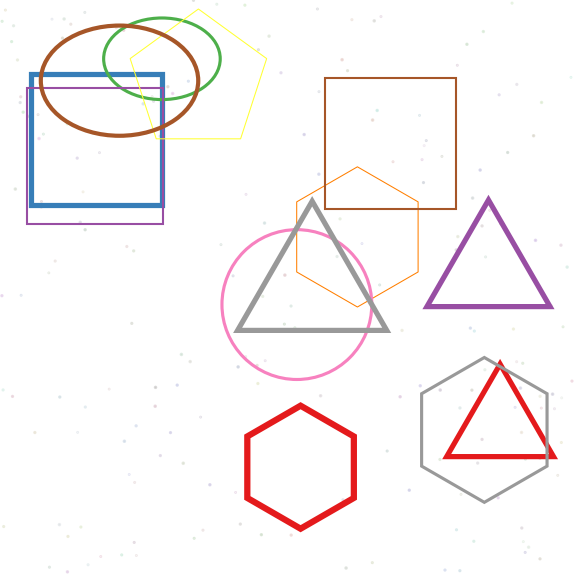[{"shape": "hexagon", "thickness": 3, "radius": 0.53, "center": [0.52, 0.19]}, {"shape": "triangle", "thickness": 2.5, "radius": 0.53, "center": [0.866, 0.262]}, {"shape": "square", "thickness": 2.5, "radius": 0.57, "center": [0.167, 0.758]}, {"shape": "oval", "thickness": 1.5, "radius": 0.5, "center": [0.28, 0.897]}, {"shape": "square", "thickness": 1, "radius": 0.59, "center": [0.165, 0.729]}, {"shape": "triangle", "thickness": 2.5, "radius": 0.62, "center": [0.846, 0.53]}, {"shape": "hexagon", "thickness": 0.5, "radius": 0.61, "center": [0.619, 0.589]}, {"shape": "pentagon", "thickness": 0.5, "radius": 0.62, "center": [0.344, 0.859]}, {"shape": "oval", "thickness": 2, "radius": 0.68, "center": [0.207, 0.859]}, {"shape": "square", "thickness": 1, "radius": 0.57, "center": [0.676, 0.75]}, {"shape": "circle", "thickness": 1.5, "radius": 0.65, "center": [0.514, 0.472]}, {"shape": "hexagon", "thickness": 1.5, "radius": 0.63, "center": [0.839, 0.255]}, {"shape": "triangle", "thickness": 2.5, "radius": 0.75, "center": [0.541, 0.502]}]